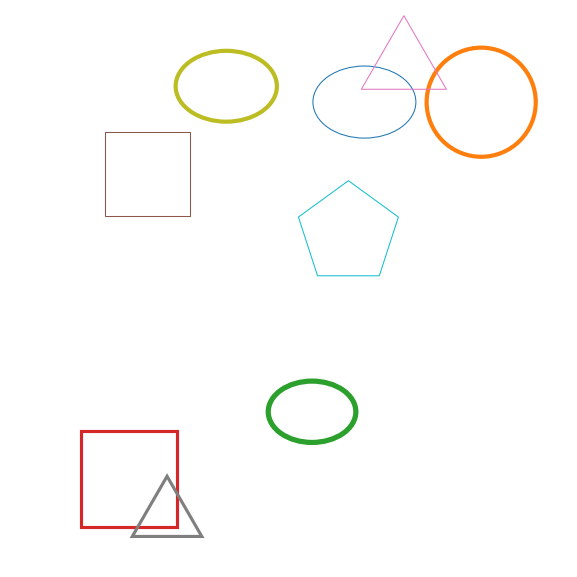[{"shape": "oval", "thickness": 0.5, "radius": 0.45, "center": [0.631, 0.822]}, {"shape": "circle", "thickness": 2, "radius": 0.47, "center": [0.833, 0.822]}, {"shape": "oval", "thickness": 2.5, "radius": 0.38, "center": [0.54, 0.286]}, {"shape": "square", "thickness": 1.5, "radius": 0.42, "center": [0.224, 0.169]}, {"shape": "square", "thickness": 0.5, "radius": 0.37, "center": [0.256, 0.698]}, {"shape": "triangle", "thickness": 0.5, "radius": 0.42, "center": [0.699, 0.887]}, {"shape": "triangle", "thickness": 1.5, "radius": 0.35, "center": [0.289, 0.105]}, {"shape": "oval", "thickness": 2, "radius": 0.44, "center": [0.392, 0.85]}, {"shape": "pentagon", "thickness": 0.5, "radius": 0.46, "center": [0.603, 0.595]}]